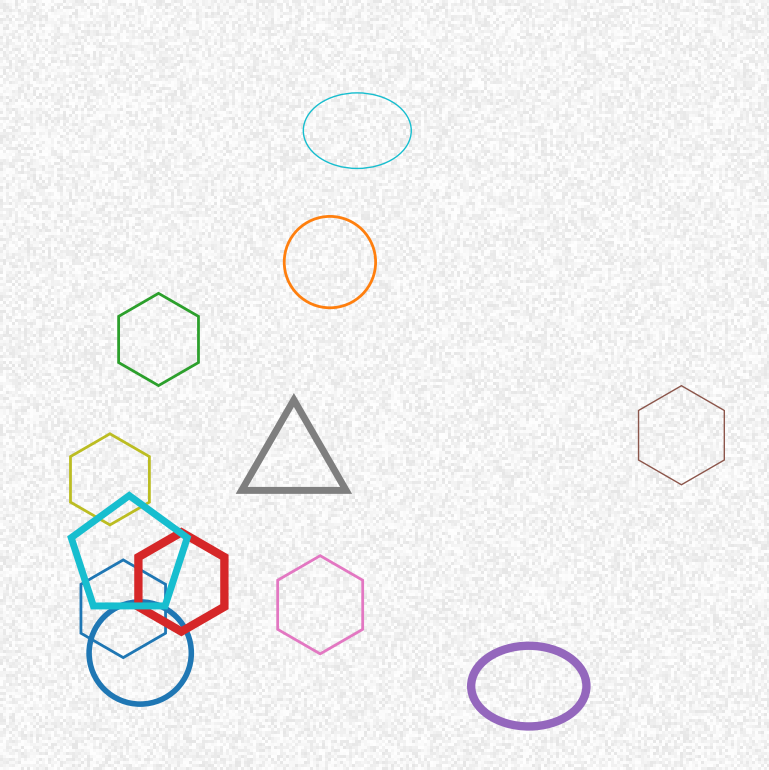[{"shape": "circle", "thickness": 2, "radius": 0.33, "center": [0.182, 0.152]}, {"shape": "hexagon", "thickness": 1, "radius": 0.32, "center": [0.16, 0.209]}, {"shape": "circle", "thickness": 1, "radius": 0.3, "center": [0.428, 0.66]}, {"shape": "hexagon", "thickness": 1, "radius": 0.3, "center": [0.206, 0.559]}, {"shape": "hexagon", "thickness": 3, "radius": 0.32, "center": [0.236, 0.244]}, {"shape": "oval", "thickness": 3, "radius": 0.37, "center": [0.687, 0.109]}, {"shape": "hexagon", "thickness": 0.5, "radius": 0.32, "center": [0.885, 0.435]}, {"shape": "hexagon", "thickness": 1, "radius": 0.32, "center": [0.416, 0.215]}, {"shape": "triangle", "thickness": 2.5, "radius": 0.39, "center": [0.382, 0.402]}, {"shape": "hexagon", "thickness": 1, "radius": 0.3, "center": [0.143, 0.377]}, {"shape": "pentagon", "thickness": 2.5, "radius": 0.4, "center": [0.168, 0.277]}, {"shape": "oval", "thickness": 0.5, "radius": 0.35, "center": [0.464, 0.83]}]